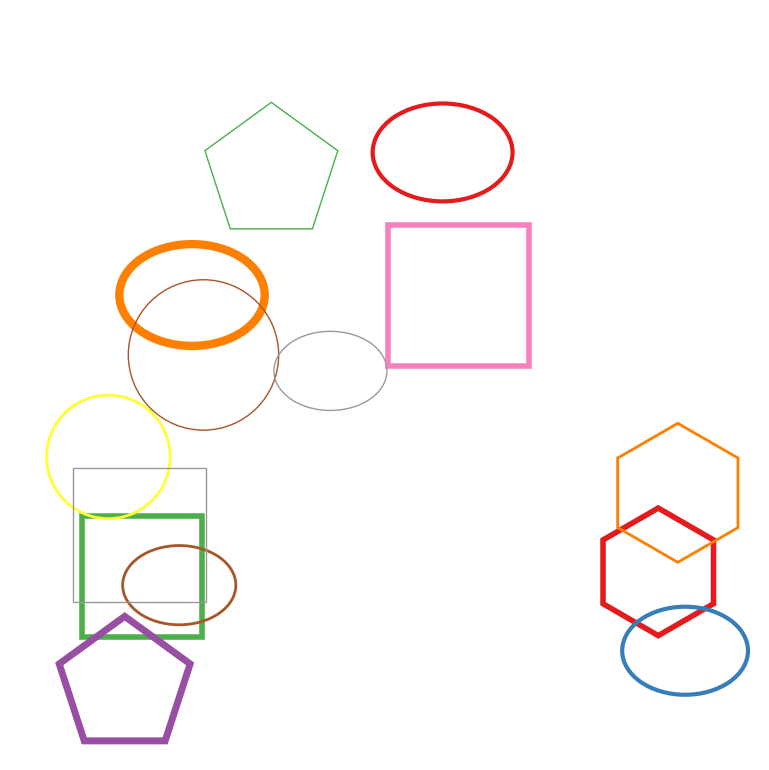[{"shape": "hexagon", "thickness": 2, "radius": 0.41, "center": [0.855, 0.257]}, {"shape": "oval", "thickness": 1.5, "radius": 0.45, "center": [0.575, 0.802]}, {"shape": "oval", "thickness": 1.5, "radius": 0.41, "center": [0.89, 0.155]}, {"shape": "pentagon", "thickness": 0.5, "radius": 0.45, "center": [0.352, 0.776]}, {"shape": "square", "thickness": 2, "radius": 0.39, "center": [0.185, 0.252]}, {"shape": "pentagon", "thickness": 2.5, "radius": 0.45, "center": [0.162, 0.11]}, {"shape": "oval", "thickness": 3, "radius": 0.47, "center": [0.249, 0.617]}, {"shape": "hexagon", "thickness": 1, "radius": 0.45, "center": [0.88, 0.36]}, {"shape": "circle", "thickness": 1, "radius": 0.4, "center": [0.141, 0.407]}, {"shape": "circle", "thickness": 0.5, "radius": 0.49, "center": [0.264, 0.539]}, {"shape": "oval", "thickness": 1, "radius": 0.37, "center": [0.233, 0.24]}, {"shape": "square", "thickness": 2, "radius": 0.46, "center": [0.596, 0.616]}, {"shape": "oval", "thickness": 0.5, "radius": 0.37, "center": [0.429, 0.518]}, {"shape": "square", "thickness": 0.5, "radius": 0.43, "center": [0.182, 0.305]}]